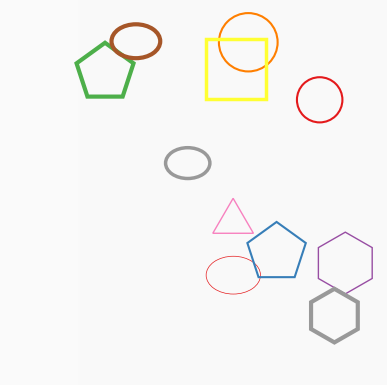[{"shape": "oval", "thickness": 0.5, "radius": 0.35, "center": [0.602, 0.285]}, {"shape": "circle", "thickness": 1.5, "radius": 0.29, "center": [0.825, 0.741]}, {"shape": "pentagon", "thickness": 1.5, "radius": 0.4, "center": [0.714, 0.344]}, {"shape": "pentagon", "thickness": 3, "radius": 0.39, "center": [0.271, 0.812]}, {"shape": "hexagon", "thickness": 1, "radius": 0.4, "center": [0.891, 0.317]}, {"shape": "circle", "thickness": 1.5, "radius": 0.38, "center": [0.641, 0.89]}, {"shape": "square", "thickness": 2.5, "radius": 0.39, "center": [0.609, 0.82]}, {"shape": "oval", "thickness": 3, "radius": 0.31, "center": [0.351, 0.893]}, {"shape": "triangle", "thickness": 1, "radius": 0.3, "center": [0.602, 0.424]}, {"shape": "oval", "thickness": 2.5, "radius": 0.29, "center": [0.484, 0.576]}, {"shape": "hexagon", "thickness": 3, "radius": 0.35, "center": [0.863, 0.18]}]